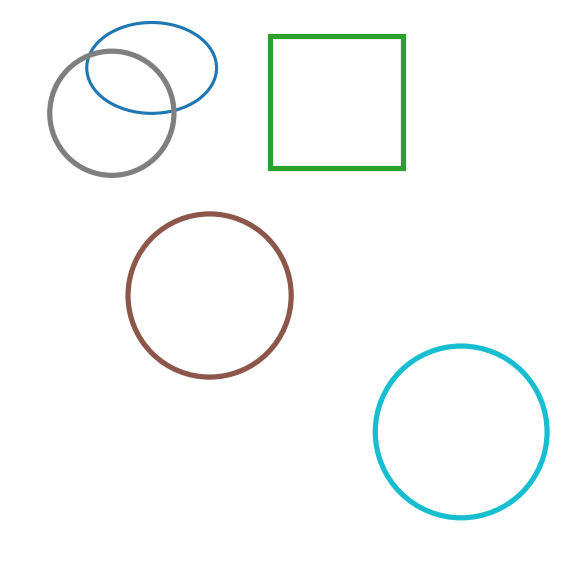[{"shape": "oval", "thickness": 1.5, "radius": 0.56, "center": [0.263, 0.882]}, {"shape": "square", "thickness": 2.5, "radius": 0.57, "center": [0.583, 0.823]}, {"shape": "circle", "thickness": 2.5, "radius": 0.71, "center": [0.363, 0.487]}, {"shape": "circle", "thickness": 2.5, "radius": 0.54, "center": [0.194, 0.803]}, {"shape": "circle", "thickness": 2.5, "radius": 0.74, "center": [0.799, 0.251]}]